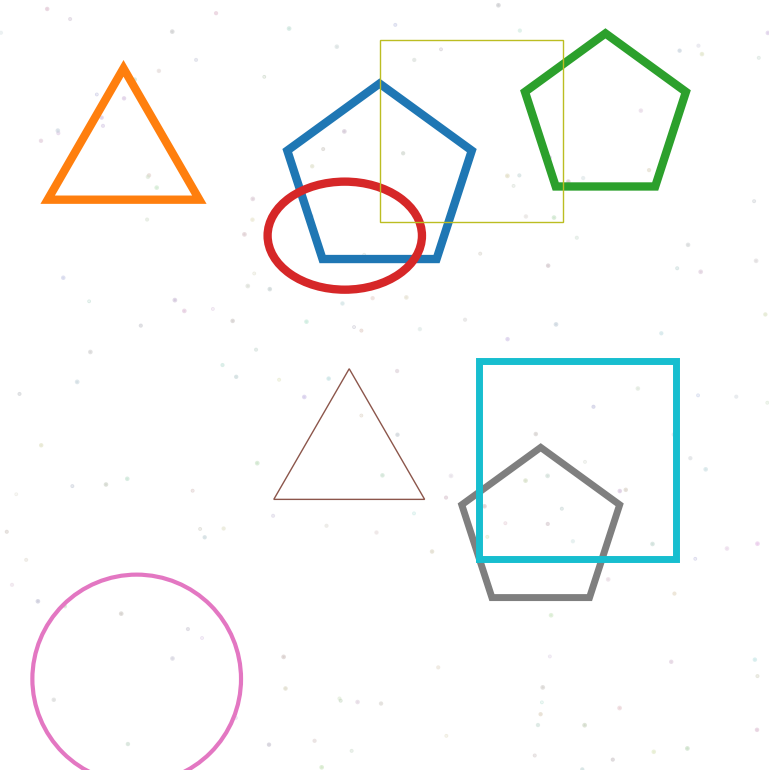[{"shape": "pentagon", "thickness": 3, "radius": 0.63, "center": [0.493, 0.766]}, {"shape": "triangle", "thickness": 3, "radius": 0.57, "center": [0.16, 0.798]}, {"shape": "pentagon", "thickness": 3, "radius": 0.55, "center": [0.786, 0.847]}, {"shape": "oval", "thickness": 3, "radius": 0.5, "center": [0.448, 0.694]}, {"shape": "triangle", "thickness": 0.5, "radius": 0.57, "center": [0.454, 0.408]}, {"shape": "circle", "thickness": 1.5, "radius": 0.68, "center": [0.178, 0.118]}, {"shape": "pentagon", "thickness": 2.5, "radius": 0.54, "center": [0.702, 0.311]}, {"shape": "square", "thickness": 0.5, "radius": 0.59, "center": [0.612, 0.83]}, {"shape": "square", "thickness": 2.5, "radius": 0.64, "center": [0.75, 0.403]}]